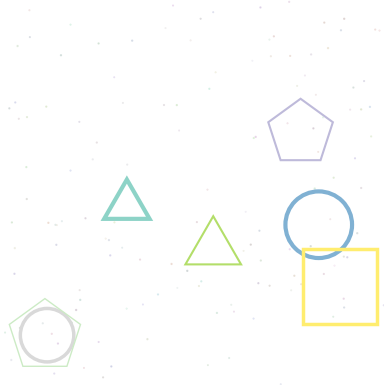[{"shape": "triangle", "thickness": 3, "radius": 0.34, "center": [0.33, 0.466]}, {"shape": "pentagon", "thickness": 1.5, "radius": 0.44, "center": [0.781, 0.655]}, {"shape": "circle", "thickness": 3, "radius": 0.43, "center": [0.828, 0.416]}, {"shape": "triangle", "thickness": 1.5, "radius": 0.42, "center": [0.554, 0.355]}, {"shape": "circle", "thickness": 2.5, "radius": 0.35, "center": [0.122, 0.129]}, {"shape": "pentagon", "thickness": 1, "radius": 0.49, "center": [0.117, 0.127]}, {"shape": "square", "thickness": 2.5, "radius": 0.48, "center": [0.882, 0.256]}]